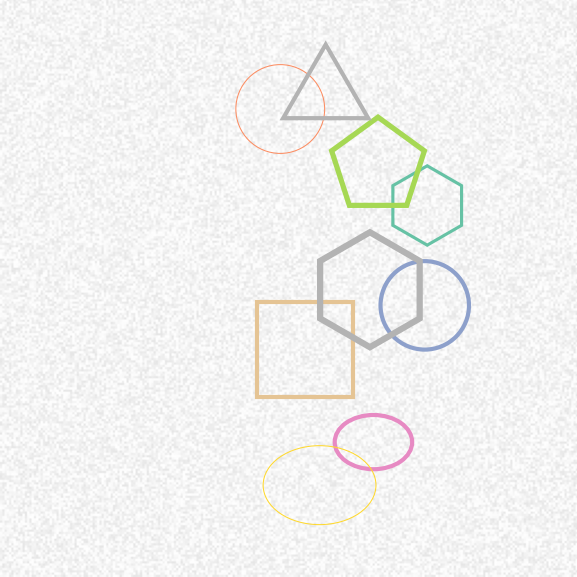[{"shape": "hexagon", "thickness": 1.5, "radius": 0.34, "center": [0.74, 0.643]}, {"shape": "circle", "thickness": 0.5, "radius": 0.38, "center": [0.485, 0.81]}, {"shape": "circle", "thickness": 2, "radius": 0.38, "center": [0.735, 0.47]}, {"shape": "oval", "thickness": 2, "radius": 0.34, "center": [0.647, 0.234]}, {"shape": "pentagon", "thickness": 2.5, "radius": 0.42, "center": [0.655, 0.712]}, {"shape": "oval", "thickness": 0.5, "radius": 0.49, "center": [0.553, 0.159]}, {"shape": "square", "thickness": 2, "radius": 0.41, "center": [0.528, 0.394]}, {"shape": "hexagon", "thickness": 3, "radius": 0.5, "center": [0.641, 0.497]}, {"shape": "triangle", "thickness": 2, "radius": 0.42, "center": [0.564, 0.837]}]